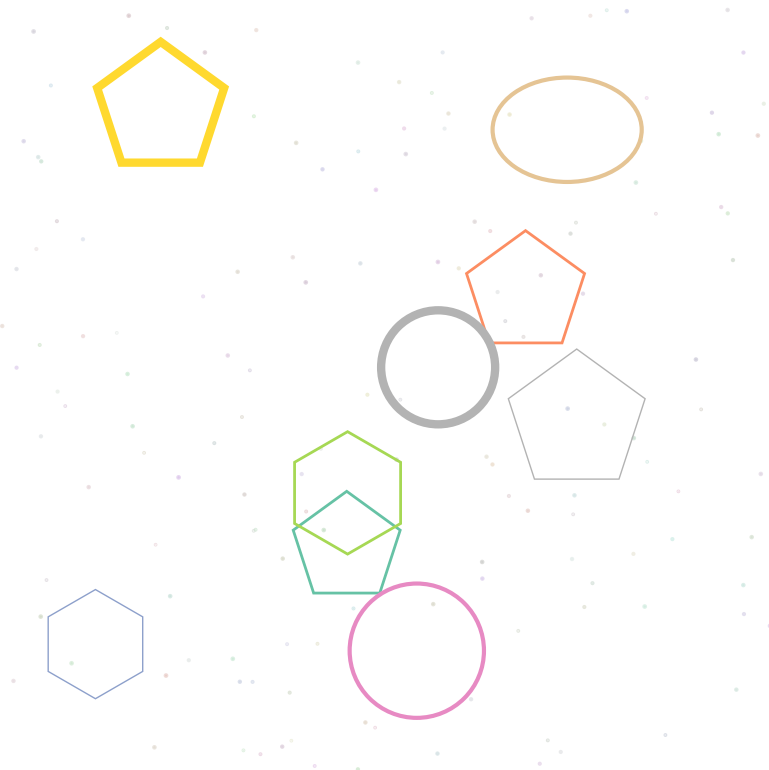[{"shape": "pentagon", "thickness": 1, "radius": 0.37, "center": [0.45, 0.289]}, {"shape": "pentagon", "thickness": 1, "radius": 0.4, "center": [0.683, 0.62]}, {"shape": "hexagon", "thickness": 0.5, "radius": 0.35, "center": [0.124, 0.163]}, {"shape": "circle", "thickness": 1.5, "radius": 0.44, "center": [0.541, 0.155]}, {"shape": "hexagon", "thickness": 1, "radius": 0.4, "center": [0.451, 0.36]}, {"shape": "pentagon", "thickness": 3, "radius": 0.43, "center": [0.209, 0.859]}, {"shape": "oval", "thickness": 1.5, "radius": 0.48, "center": [0.737, 0.831]}, {"shape": "pentagon", "thickness": 0.5, "radius": 0.47, "center": [0.749, 0.453]}, {"shape": "circle", "thickness": 3, "radius": 0.37, "center": [0.569, 0.523]}]